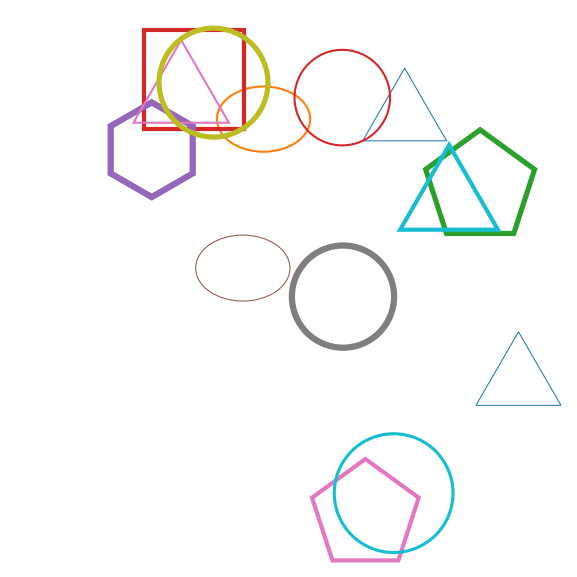[{"shape": "triangle", "thickness": 0.5, "radius": 0.42, "center": [0.701, 0.797]}, {"shape": "triangle", "thickness": 0.5, "radius": 0.42, "center": [0.898, 0.34]}, {"shape": "oval", "thickness": 1, "radius": 0.4, "center": [0.456, 0.793]}, {"shape": "pentagon", "thickness": 2.5, "radius": 0.5, "center": [0.831, 0.675]}, {"shape": "circle", "thickness": 1, "radius": 0.41, "center": [0.593, 0.83]}, {"shape": "square", "thickness": 2, "radius": 0.43, "center": [0.336, 0.862]}, {"shape": "hexagon", "thickness": 3, "radius": 0.41, "center": [0.263, 0.74]}, {"shape": "oval", "thickness": 0.5, "radius": 0.41, "center": [0.42, 0.535]}, {"shape": "pentagon", "thickness": 2, "radius": 0.49, "center": [0.633, 0.107]}, {"shape": "triangle", "thickness": 1, "radius": 0.48, "center": [0.314, 0.834]}, {"shape": "circle", "thickness": 3, "radius": 0.44, "center": [0.594, 0.486]}, {"shape": "circle", "thickness": 2.5, "radius": 0.47, "center": [0.37, 0.856]}, {"shape": "triangle", "thickness": 2, "radius": 0.49, "center": [0.778, 0.65]}, {"shape": "circle", "thickness": 1.5, "radius": 0.51, "center": [0.682, 0.145]}]